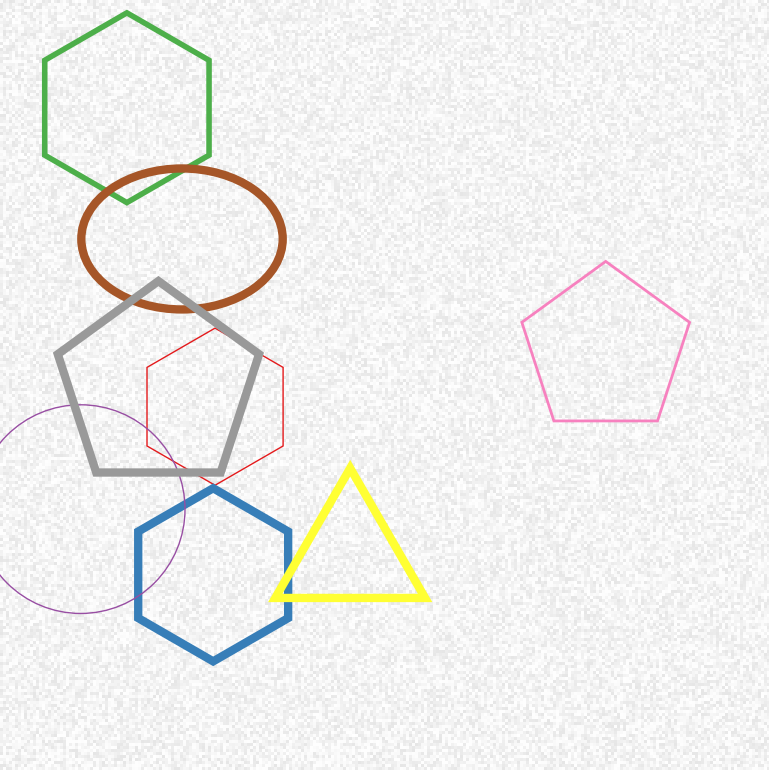[{"shape": "hexagon", "thickness": 0.5, "radius": 0.51, "center": [0.279, 0.472]}, {"shape": "hexagon", "thickness": 3, "radius": 0.56, "center": [0.277, 0.254]}, {"shape": "hexagon", "thickness": 2, "radius": 0.62, "center": [0.165, 0.86]}, {"shape": "circle", "thickness": 0.5, "radius": 0.68, "center": [0.105, 0.339]}, {"shape": "triangle", "thickness": 3, "radius": 0.56, "center": [0.455, 0.28]}, {"shape": "oval", "thickness": 3, "radius": 0.65, "center": [0.236, 0.69]}, {"shape": "pentagon", "thickness": 1, "radius": 0.57, "center": [0.787, 0.546]}, {"shape": "pentagon", "thickness": 3, "radius": 0.69, "center": [0.206, 0.498]}]